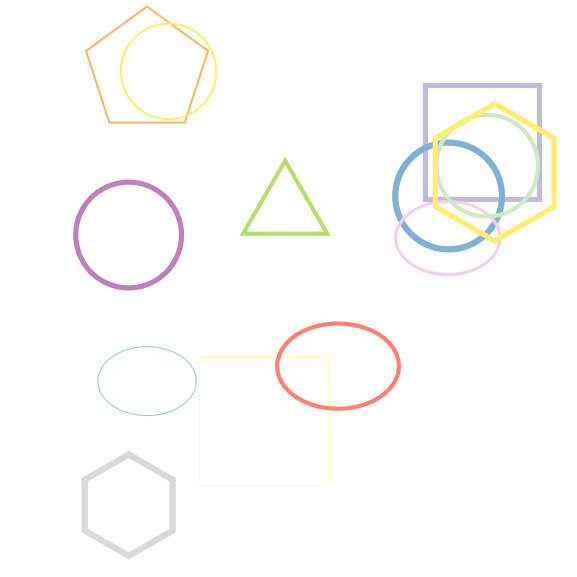[{"shape": "oval", "thickness": 0.5, "radius": 0.43, "center": [0.255, 0.339]}, {"shape": "square", "thickness": 0.5, "radius": 0.56, "center": [0.457, 0.271]}, {"shape": "square", "thickness": 2.5, "radius": 0.49, "center": [0.835, 0.753]}, {"shape": "oval", "thickness": 2, "radius": 0.53, "center": [0.585, 0.365]}, {"shape": "circle", "thickness": 3, "radius": 0.46, "center": [0.777, 0.66]}, {"shape": "pentagon", "thickness": 1, "radius": 0.56, "center": [0.255, 0.877]}, {"shape": "triangle", "thickness": 2, "radius": 0.42, "center": [0.494, 0.637]}, {"shape": "oval", "thickness": 1.5, "radius": 0.45, "center": [0.776, 0.587]}, {"shape": "hexagon", "thickness": 3, "radius": 0.44, "center": [0.223, 0.124]}, {"shape": "circle", "thickness": 2.5, "radius": 0.46, "center": [0.223, 0.592]}, {"shape": "circle", "thickness": 2, "radius": 0.44, "center": [0.844, 0.712]}, {"shape": "hexagon", "thickness": 2.5, "radius": 0.59, "center": [0.857, 0.701]}, {"shape": "circle", "thickness": 1, "radius": 0.41, "center": [0.292, 0.876]}]